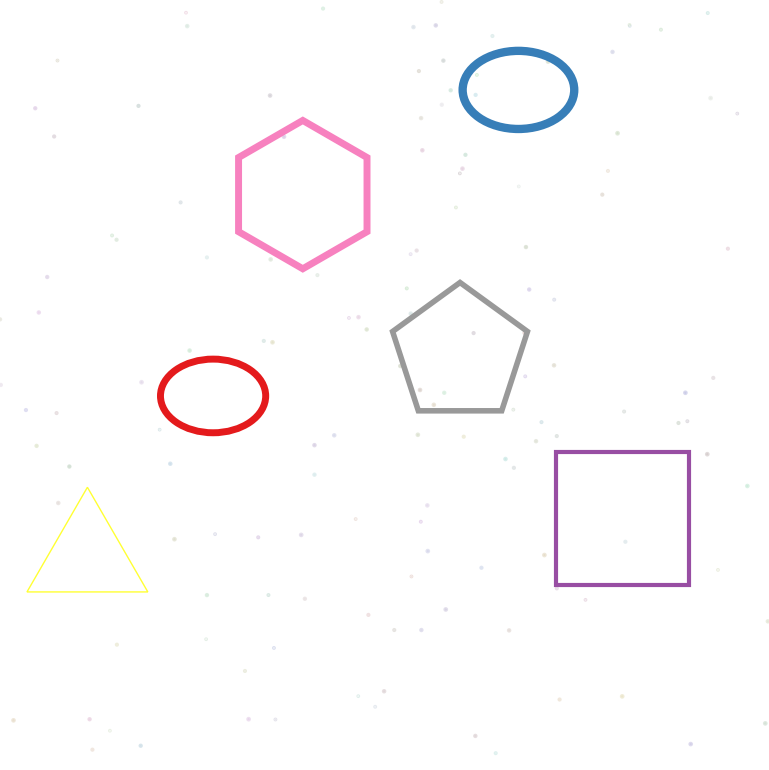[{"shape": "oval", "thickness": 2.5, "radius": 0.34, "center": [0.277, 0.486]}, {"shape": "oval", "thickness": 3, "radius": 0.36, "center": [0.673, 0.883]}, {"shape": "square", "thickness": 1.5, "radius": 0.43, "center": [0.808, 0.326]}, {"shape": "triangle", "thickness": 0.5, "radius": 0.45, "center": [0.114, 0.277]}, {"shape": "hexagon", "thickness": 2.5, "radius": 0.48, "center": [0.393, 0.747]}, {"shape": "pentagon", "thickness": 2, "radius": 0.46, "center": [0.597, 0.541]}]